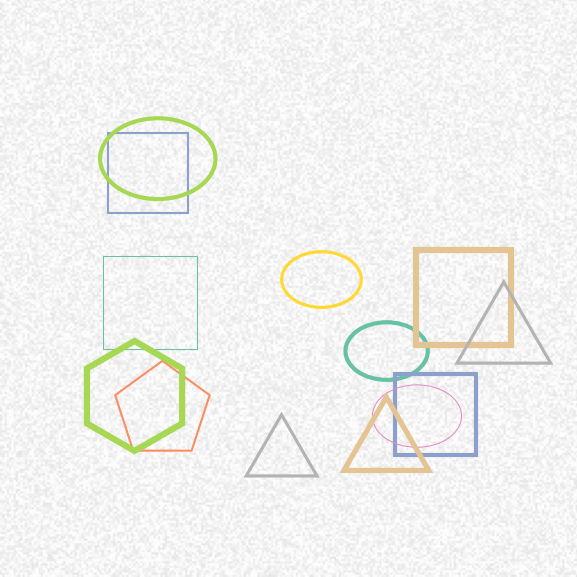[{"shape": "oval", "thickness": 2, "radius": 0.36, "center": [0.669, 0.391]}, {"shape": "square", "thickness": 0.5, "radius": 0.41, "center": [0.26, 0.475]}, {"shape": "pentagon", "thickness": 1, "radius": 0.43, "center": [0.281, 0.288]}, {"shape": "square", "thickness": 1, "radius": 0.35, "center": [0.256, 0.7]}, {"shape": "square", "thickness": 2, "radius": 0.35, "center": [0.753, 0.282]}, {"shape": "oval", "thickness": 0.5, "radius": 0.39, "center": [0.722, 0.279]}, {"shape": "hexagon", "thickness": 3, "radius": 0.48, "center": [0.233, 0.313]}, {"shape": "oval", "thickness": 2, "radius": 0.5, "center": [0.273, 0.724]}, {"shape": "oval", "thickness": 1.5, "radius": 0.34, "center": [0.557, 0.515]}, {"shape": "triangle", "thickness": 2.5, "radius": 0.42, "center": [0.669, 0.227]}, {"shape": "square", "thickness": 3, "radius": 0.41, "center": [0.802, 0.484]}, {"shape": "triangle", "thickness": 1.5, "radius": 0.35, "center": [0.488, 0.21]}, {"shape": "triangle", "thickness": 1.5, "radius": 0.47, "center": [0.872, 0.417]}]